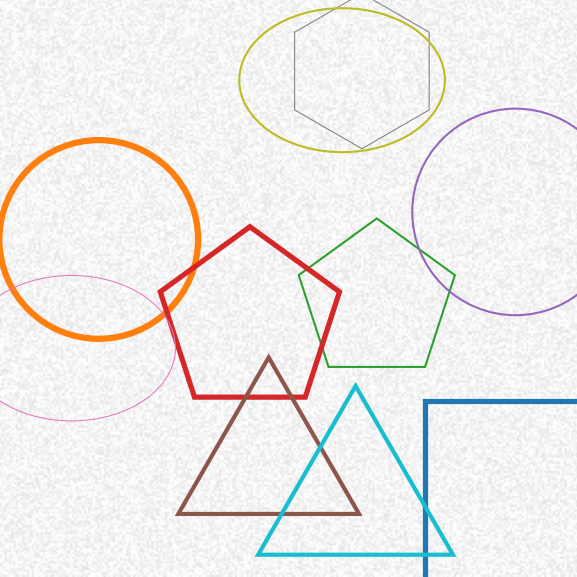[{"shape": "square", "thickness": 2.5, "radius": 0.77, "center": [0.89, 0.15]}, {"shape": "circle", "thickness": 3, "radius": 0.86, "center": [0.171, 0.584]}, {"shape": "pentagon", "thickness": 1, "radius": 0.71, "center": [0.652, 0.479]}, {"shape": "pentagon", "thickness": 2.5, "radius": 0.82, "center": [0.433, 0.443]}, {"shape": "circle", "thickness": 1, "radius": 0.89, "center": [0.893, 0.632]}, {"shape": "triangle", "thickness": 2, "radius": 0.9, "center": [0.465, 0.2]}, {"shape": "oval", "thickness": 0.5, "radius": 0.9, "center": [0.124, 0.396]}, {"shape": "hexagon", "thickness": 0.5, "radius": 0.67, "center": [0.627, 0.876]}, {"shape": "oval", "thickness": 1, "radius": 0.89, "center": [0.592, 0.86]}, {"shape": "triangle", "thickness": 2, "radius": 0.97, "center": [0.616, 0.136]}]